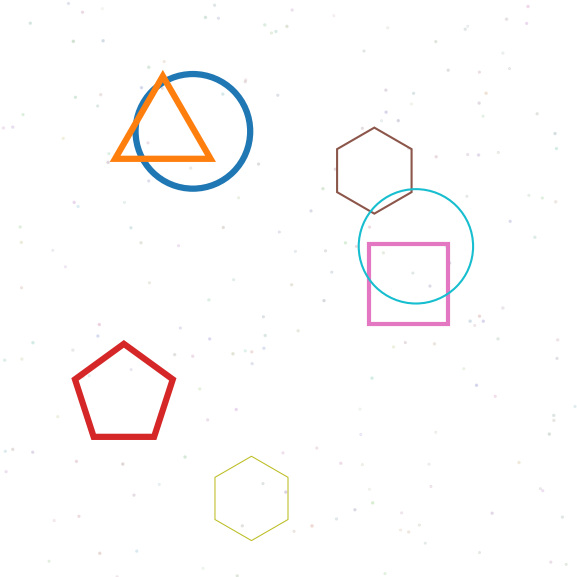[{"shape": "circle", "thickness": 3, "radius": 0.5, "center": [0.334, 0.772]}, {"shape": "triangle", "thickness": 3, "radius": 0.48, "center": [0.282, 0.772]}, {"shape": "pentagon", "thickness": 3, "radius": 0.45, "center": [0.215, 0.315]}, {"shape": "hexagon", "thickness": 1, "radius": 0.37, "center": [0.648, 0.704]}, {"shape": "square", "thickness": 2, "radius": 0.35, "center": [0.707, 0.507]}, {"shape": "hexagon", "thickness": 0.5, "radius": 0.37, "center": [0.435, 0.136]}, {"shape": "circle", "thickness": 1, "radius": 0.5, "center": [0.72, 0.573]}]